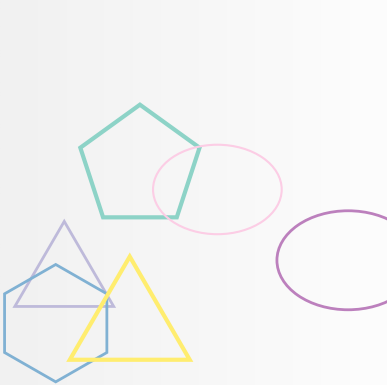[{"shape": "pentagon", "thickness": 3, "radius": 0.81, "center": [0.361, 0.566]}, {"shape": "triangle", "thickness": 2, "radius": 0.74, "center": [0.166, 0.278]}, {"shape": "hexagon", "thickness": 2, "radius": 0.76, "center": [0.144, 0.161]}, {"shape": "oval", "thickness": 1.5, "radius": 0.83, "center": [0.561, 0.508]}, {"shape": "oval", "thickness": 2, "radius": 0.92, "center": [0.898, 0.324]}, {"shape": "triangle", "thickness": 3, "radius": 0.89, "center": [0.335, 0.155]}]